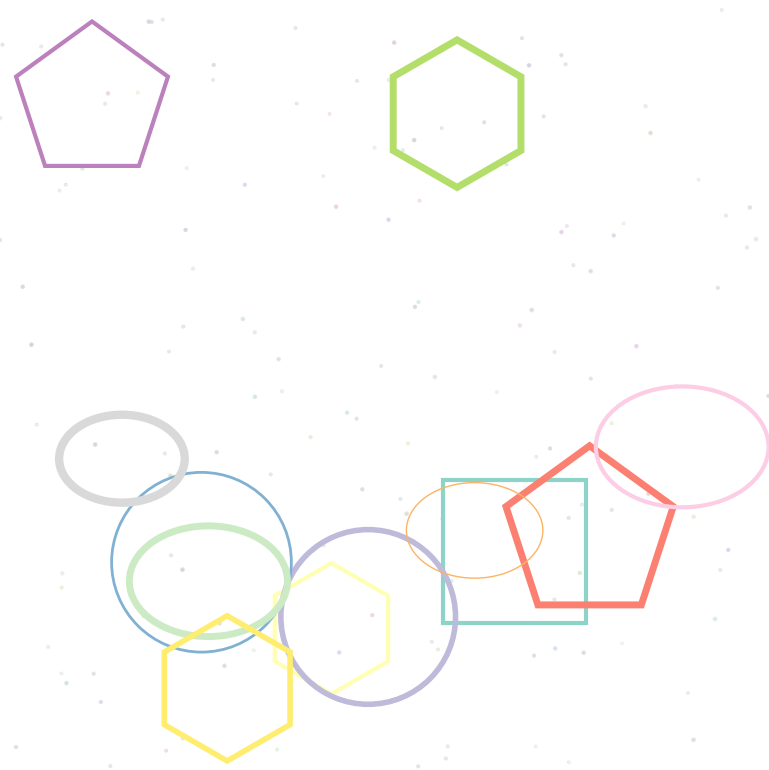[{"shape": "square", "thickness": 1.5, "radius": 0.46, "center": [0.668, 0.284]}, {"shape": "hexagon", "thickness": 1.5, "radius": 0.43, "center": [0.43, 0.184]}, {"shape": "circle", "thickness": 2, "radius": 0.57, "center": [0.478, 0.199]}, {"shape": "pentagon", "thickness": 2.5, "radius": 0.57, "center": [0.766, 0.307]}, {"shape": "circle", "thickness": 1, "radius": 0.58, "center": [0.262, 0.27]}, {"shape": "oval", "thickness": 0.5, "radius": 0.44, "center": [0.616, 0.311]}, {"shape": "hexagon", "thickness": 2.5, "radius": 0.48, "center": [0.594, 0.852]}, {"shape": "oval", "thickness": 1.5, "radius": 0.56, "center": [0.886, 0.42]}, {"shape": "oval", "thickness": 3, "radius": 0.41, "center": [0.158, 0.404]}, {"shape": "pentagon", "thickness": 1.5, "radius": 0.52, "center": [0.119, 0.868]}, {"shape": "oval", "thickness": 2.5, "radius": 0.51, "center": [0.271, 0.245]}, {"shape": "hexagon", "thickness": 2, "radius": 0.47, "center": [0.295, 0.106]}]